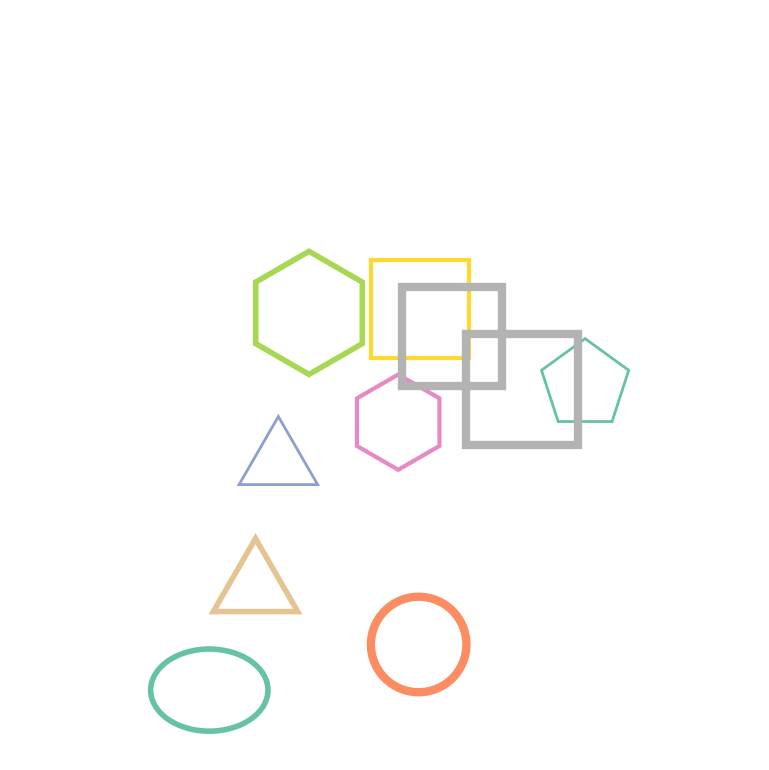[{"shape": "oval", "thickness": 2, "radius": 0.38, "center": [0.272, 0.104]}, {"shape": "pentagon", "thickness": 1, "radius": 0.3, "center": [0.76, 0.501]}, {"shape": "circle", "thickness": 3, "radius": 0.31, "center": [0.544, 0.163]}, {"shape": "triangle", "thickness": 1, "radius": 0.29, "center": [0.362, 0.4]}, {"shape": "hexagon", "thickness": 1.5, "radius": 0.31, "center": [0.517, 0.452]}, {"shape": "hexagon", "thickness": 2, "radius": 0.4, "center": [0.401, 0.594]}, {"shape": "square", "thickness": 1.5, "radius": 0.32, "center": [0.546, 0.599]}, {"shape": "triangle", "thickness": 2, "radius": 0.32, "center": [0.332, 0.237]}, {"shape": "square", "thickness": 3, "radius": 0.32, "center": [0.587, 0.563]}, {"shape": "square", "thickness": 3, "radius": 0.36, "center": [0.678, 0.494]}]